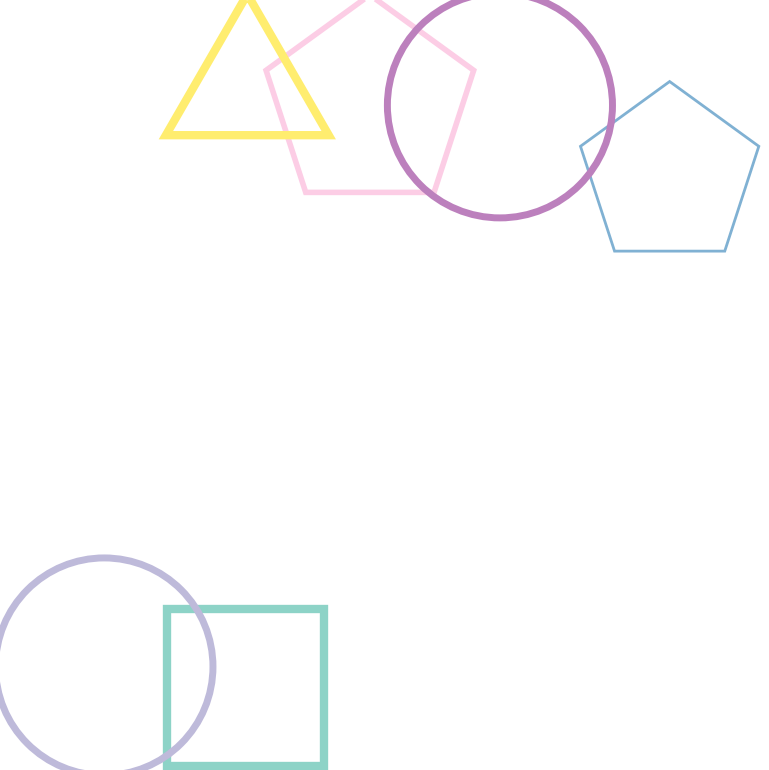[{"shape": "square", "thickness": 3, "radius": 0.51, "center": [0.319, 0.107]}, {"shape": "circle", "thickness": 2.5, "radius": 0.71, "center": [0.135, 0.134]}, {"shape": "pentagon", "thickness": 1, "radius": 0.61, "center": [0.87, 0.772]}, {"shape": "pentagon", "thickness": 2, "radius": 0.71, "center": [0.48, 0.865]}, {"shape": "circle", "thickness": 2.5, "radius": 0.73, "center": [0.649, 0.863]}, {"shape": "triangle", "thickness": 3, "radius": 0.61, "center": [0.321, 0.885]}]